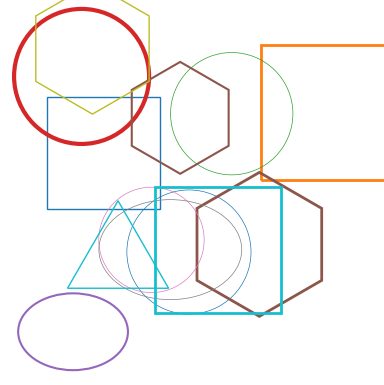[{"shape": "circle", "thickness": 0.5, "radius": 0.81, "center": [0.491, 0.345]}, {"shape": "square", "thickness": 1, "radius": 0.73, "center": [0.269, 0.603]}, {"shape": "square", "thickness": 2, "radius": 0.87, "center": [0.852, 0.708]}, {"shape": "circle", "thickness": 0.5, "radius": 0.79, "center": [0.602, 0.705]}, {"shape": "circle", "thickness": 3, "radius": 0.88, "center": [0.212, 0.801]}, {"shape": "oval", "thickness": 1.5, "radius": 0.71, "center": [0.19, 0.138]}, {"shape": "hexagon", "thickness": 1.5, "radius": 0.73, "center": [0.468, 0.694]}, {"shape": "hexagon", "thickness": 2, "radius": 0.94, "center": [0.674, 0.365]}, {"shape": "circle", "thickness": 0.5, "radius": 0.68, "center": [0.393, 0.377]}, {"shape": "oval", "thickness": 0.5, "radius": 0.93, "center": [0.442, 0.352]}, {"shape": "hexagon", "thickness": 1, "radius": 0.85, "center": [0.24, 0.874]}, {"shape": "triangle", "thickness": 1, "radius": 0.76, "center": [0.307, 0.327]}, {"shape": "square", "thickness": 2, "radius": 0.82, "center": [0.565, 0.351]}]